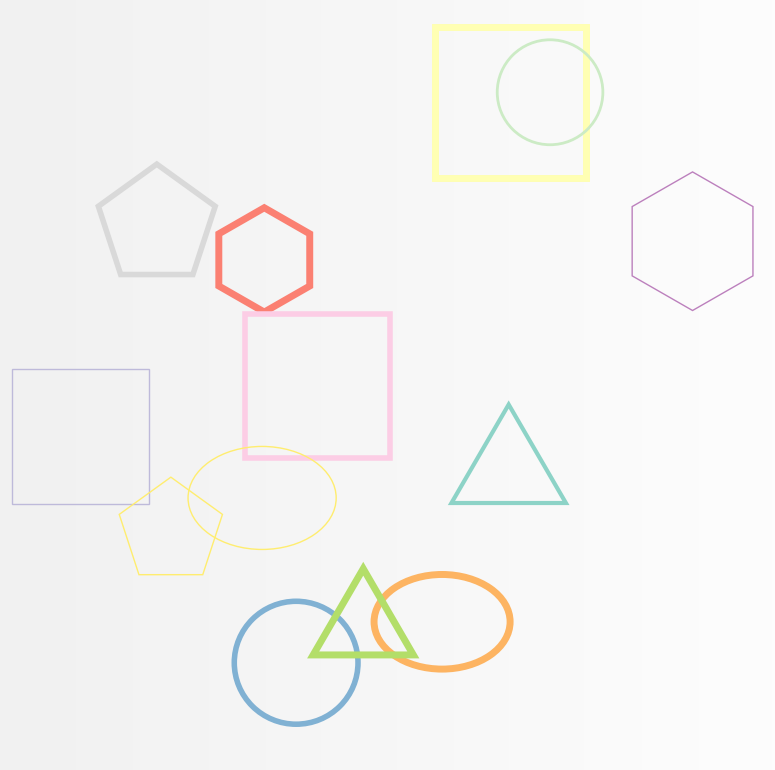[{"shape": "triangle", "thickness": 1.5, "radius": 0.43, "center": [0.656, 0.389]}, {"shape": "square", "thickness": 2.5, "radius": 0.49, "center": [0.659, 0.867]}, {"shape": "square", "thickness": 0.5, "radius": 0.44, "center": [0.104, 0.433]}, {"shape": "hexagon", "thickness": 2.5, "radius": 0.34, "center": [0.341, 0.662]}, {"shape": "circle", "thickness": 2, "radius": 0.4, "center": [0.382, 0.139]}, {"shape": "oval", "thickness": 2.5, "radius": 0.44, "center": [0.57, 0.192]}, {"shape": "triangle", "thickness": 2.5, "radius": 0.37, "center": [0.469, 0.187]}, {"shape": "square", "thickness": 2, "radius": 0.47, "center": [0.409, 0.499]}, {"shape": "pentagon", "thickness": 2, "radius": 0.4, "center": [0.202, 0.708]}, {"shape": "hexagon", "thickness": 0.5, "radius": 0.45, "center": [0.894, 0.687]}, {"shape": "circle", "thickness": 1, "radius": 0.34, "center": [0.71, 0.88]}, {"shape": "oval", "thickness": 0.5, "radius": 0.48, "center": [0.338, 0.353]}, {"shape": "pentagon", "thickness": 0.5, "radius": 0.35, "center": [0.22, 0.31]}]